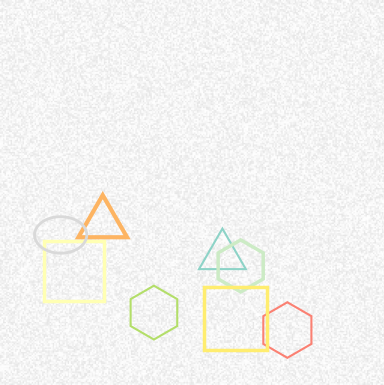[{"shape": "triangle", "thickness": 1.5, "radius": 0.35, "center": [0.578, 0.336]}, {"shape": "square", "thickness": 2.5, "radius": 0.39, "center": [0.192, 0.295]}, {"shape": "hexagon", "thickness": 1.5, "radius": 0.36, "center": [0.746, 0.143]}, {"shape": "triangle", "thickness": 3, "radius": 0.36, "center": [0.267, 0.42]}, {"shape": "hexagon", "thickness": 1.5, "radius": 0.35, "center": [0.4, 0.188]}, {"shape": "oval", "thickness": 2, "radius": 0.34, "center": [0.158, 0.39]}, {"shape": "hexagon", "thickness": 2.5, "radius": 0.34, "center": [0.625, 0.309]}, {"shape": "square", "thickness": 2.5, "radius": 0.41, "center": [0.611, 0.174]}]